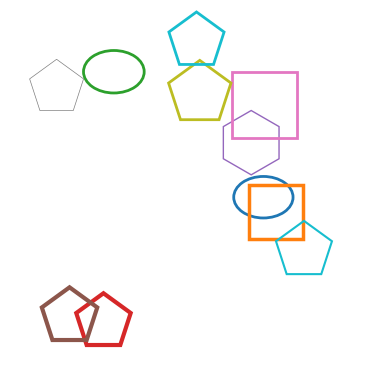[{"shape": "oval", "thickness": 2, "radius": 0.39, "center": [0.684, 0.488]}, {"shape": "square", "thickness": 2.5, "radius": 0.35, "center": [0.717, 0.448]}, {"shape": "oval", "thickness": 2, "radius": 0.39, "center": [0.296, 0.814]}, {"shape": "pentagon", "thickness": 3, "radius": 0.37, "center": [0.269, 0.164]}, {"shape": "hexagon", "thickness": 1, "radius": 0.42, "center": [0.652, 0.629]}, {"shape": "pentagon", "thickness": 3, "radius": 0.38, "center": [0.181, 0.178]}, {"shape": "square", "thickness": 2, "radius": 0.43, "center": [0.687, 0.728]}, {"shape": "pentagon", "thickness": 0.5, "radius": 0.37, "center": [0.147, 0.772]}, {"shape": "pentagon", "thickness": 2, "radius": 0.43, "center": [0.519, 0.758]}, {"shape": "pentagon", "thickness": 2, "radius": 0.38, "center": [0.51, 0.894]}, {"shape": "pentagon", "thickness": 1.5, "radius": 0.38, "center": [0.79, 0.35]}]